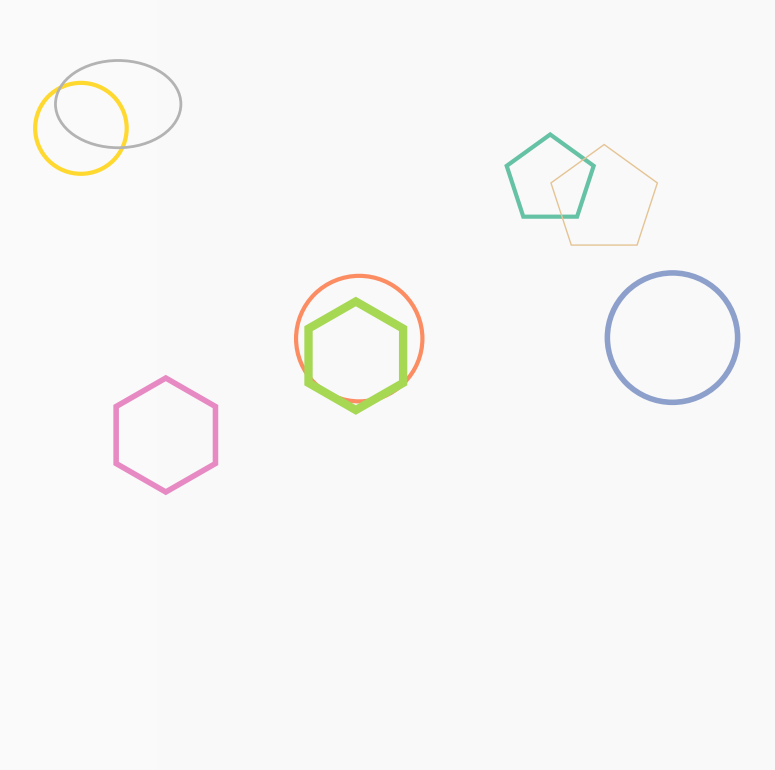[{"shape": "pentagon", "thickness": 1.5, "radius": 0.3, "center": [0.71, 0.766]}, {"shape": "circle", "thickness": 1.5, "radius": 0.41, "center": [0.464, 0.56]}, {"shape": "circle", "thickness": 2, "radius": 0.42, "center": [0.868, 0.562]}, {"shape": "hexagon", "thickness": 2, "radius": 0.37, "center": [0.214, 0.435]}, {"shape": "hexagon", "thickness": 3, "radius": 0.35, "center": [0.459, 0.538]}, {"shape": "circle", "thickness": 1.5, "radius": 0.3, "center": [0.104, 0.833]}, {"shape": "pentagon", "thickness": 0.5, "radius": 0.36, "center": [0.78, 0.74]}, {"shape": "oval", "thickness": 1, "radius": 0.4, "center": [0.152, 0.865]}]